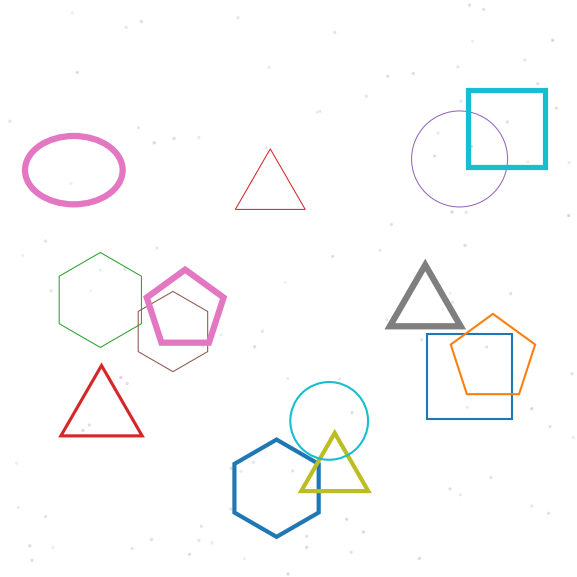[{"shape": "hexagon", "thickness": 2, "radius": 0.42, "center": [0.479, 0.154]}, {"shape": "square", "thickness": 1, "radius": 0.37, "center": [0.813, 0.347]}, {"shape": "pentagon", "thickness": 1, "radius": 0.38, "center": [0.854, 0.379]}, {"shape": "hexagon", "thickness": 0.5, "radius": 0.41, "center": [0.174, 0.48]}, {"shape": "triangle", "thickness": 0.5, "radius": 0.35, "center": [0.468, 0.671]}, {"shape": "triangle", "thickness": 1.5, "radius": 0.41, "center": [0.176, 0.285]}, {"shape": "circle", "thickness": 0.5, "radius": 0.42, "center": [0.796, 0.724]}, {"shape": "hexagon", "thickness": 0.5, "radius": 0.35, "center": [0.299, 0.425]}, {"shape": "pentagon", "thickness": 3, "radius": 0.35, "center": [0.321, 0.462]}, {"shape": "oval", "thickness": 3, "radius": 0.42, "center": [0.128, 0.705]}, {"shape": "triangle", "thickness": 3, "radius": 0.35, "center": [0.736, 0.47]}, {"shape": "triangle", "thickness": 2, "radius": 0.34, "center": [0.58, 0.182]}, {"shape": "square", "thickness": 2.5, "radius": 0.33, "center": [0.877, 0.776]}, {"shape": "circle", "thickness": 1, "radius": 0.34, "center": [0.57, 0.27]}]